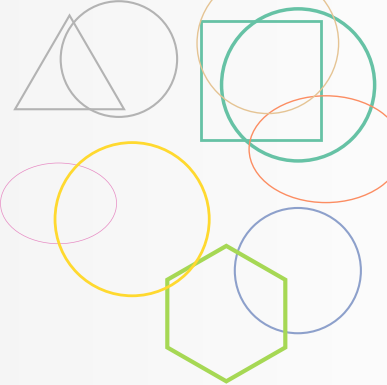[{"shape": "circle", "thickness": 2.5, "radius": 0.99, "center": [0.769, 0.779]}, {"shape": "square", "thickness": 2, "radius": 0.77, "center": [0.674, 0.791]}, {"shape": "oval", "thickness": 1, "radius": 0.99, "center": [0.841, 0.612]}, {"shape": "circle", "thickness": 1.5, "radius": 0.81, "center": [0.769, 0.297]}, {"shape": "oval", "thickness": 0.5, "radius": 0.75, "center": [0.151, 0.472]}, {"shape": "hexagon", "thickness": 3, "radius": 0.88, "center": [0.584, 0.185]}, {"shape": "circle", "thickness": 2, "radius": 0.99, "center": [0.341, 0.431]}, {"shape": "circle", "thickness": 1, "radius": 0.91, "center": [0.691, 0.888]}, {"shape": "circle", "thickness": 1.5, "radius": 0.75, "center": [0.307, 0.847]}, {"shape": "triangle", "thickness": 1.5, "radius": 0.81, "center": [0.179, 0.797]}]